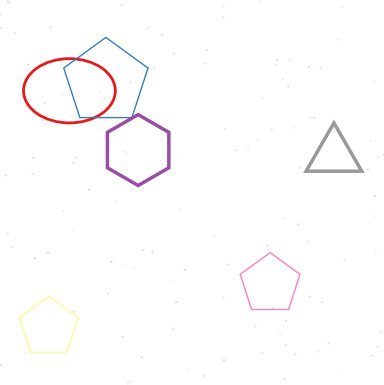[{"shape": "oval", "thickness": 2, "radius": 0.6, "center": [0.18, 0.764]}, {"shape": "pentagon", "thickness": 1, "radius": 0.58, "center": [0.275, 0.788]}, {"shape": "hexagon", "thickness": 2.5, "radius": 0.46, "center": [0.359, 0.61]}, {"shape": "pentagon", "thickness": 0.5, "radius": 0.4, "center": [0.127, 0.15]}, {"shape": "pentagon", "thickness": 1, "radius": 0.41, "center": [0.701, 0.262]}, {"shape": "triangle", "thickness": 2.5, "radius": 0.42, "center": [0.867, 0.597]}]